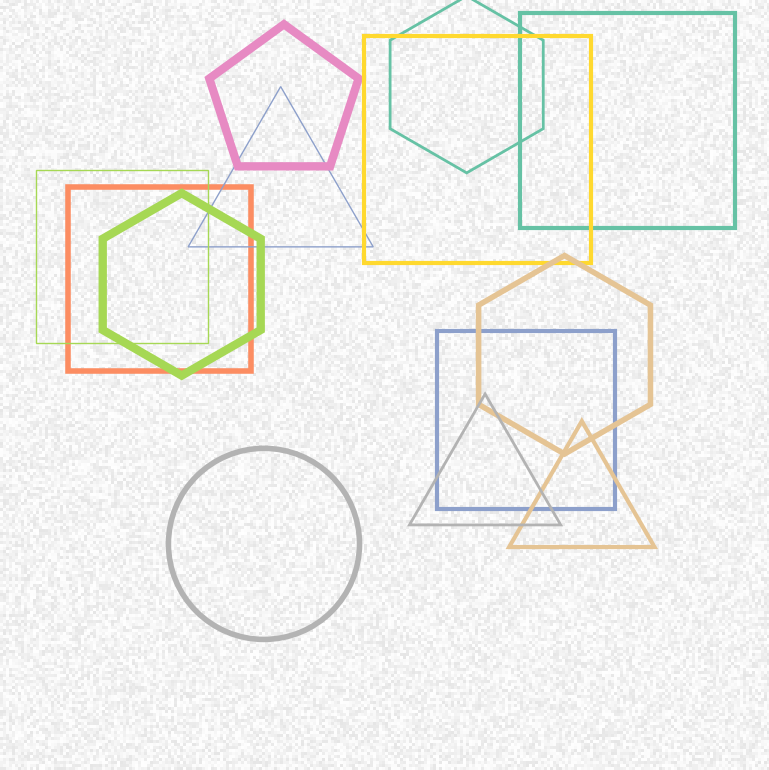[{"shape": "square", "thickness": 1.5, "radius": 0.7, "center": [0.816, 0.843]}, {"shape": "hexagon", "thickness": 1, "radius": 0.57, "center": [0.606, 0.89]}, {"shape": "square", "thickness": 2, "radius": 0.6, "center": [0.207, 0.638]}, {"shape": "square", "thickness": 1.5, "radius": 0.58, "center": [0.683, 0.454]}, {"shape": "triangle", "thickness": 0.5, "radius": 0.69, "center": [0.365, 0.749]}, {"shape": "pentagon", "thickness": 3, "radius": 0.51, "center": [0.369, 0.866]}, {"shape": "square", "thickness": 0.5, "radius": 0.56, "center": [0.159, 0.667]}, {"shape": "hexagon", "thickness": 3, "radius": 0.59, "center": [0.236, 0.631]}, {"shape": "square", "thickness": 1.5, "radius": 0.74, "center": [0.62, 0.806]}, {"shape": "hexagon", "thickness": 2, "radius": 0.64, "center": [0.733, 0.539]}, {"shape": "triangle", "thickness": 1.5, "radius": 0.54, "center": [0.756, 0.344]}, {"shape": "circle", "thickness": 2, "radius": 0.62, "center": [0.343, 0.294]}, {"shape": "triangle", "thickness": 1, "radius": 0.57, "center": [0.63, 0.375]}]